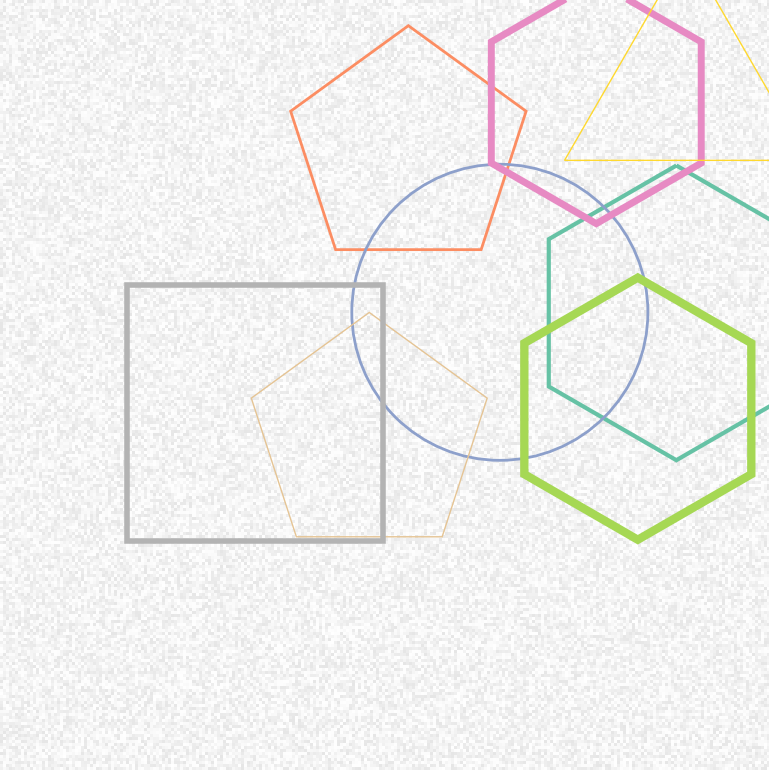[{"shape": "hexagon", "thickness": 1.5, "radius": 0.96, "center": [0.878, 0.594]}, {"shape": "pentagon", "thickness": 1, "radius": 0.8, "center": [0.53, 0.806]}, {"shape": "circle", "thickness": 1, "radius": 0.96, "center": [0.649, 0.594]}, {"shape": "hexagon", "thickness": 2.5, "radius": 0.79, "center": [0.774, 0.867]}, {"shape": "hexagon", "thickness": 3, "radius": 0.85, "center": [0.828, 0.469]}, {"shape": "triangle", "thickness": 0.5, "radius": 0.91, "center": [0.891, 0.883]}, {"shape": "pentagon", "thickness": 0.5, "radius": 0.81, "center": [0.48, 0.433]}, {"shape": "square", "thickness": 2, "radius": 0.83, "center": [0.331, 0.464]}]